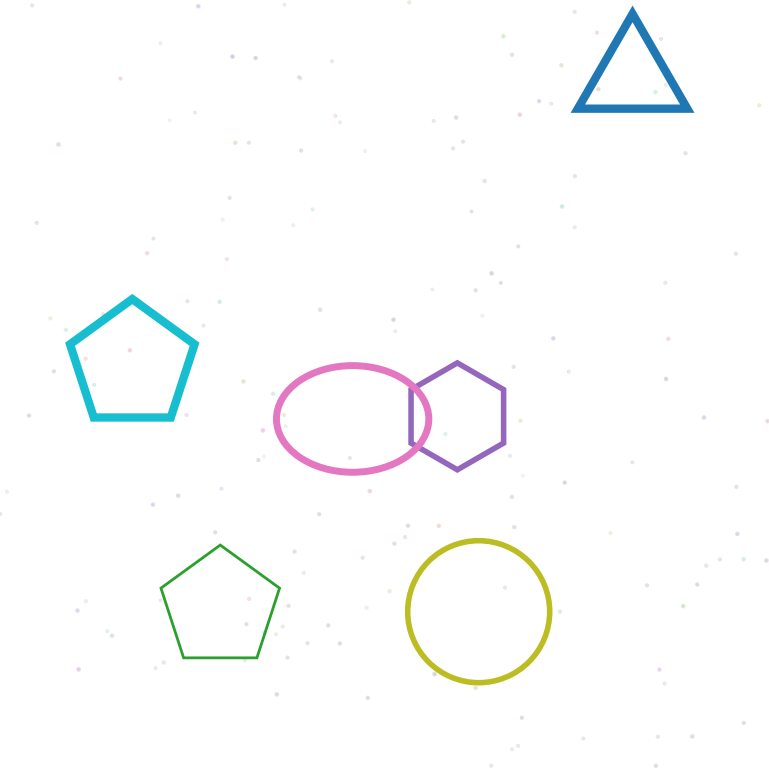[{"shape": "triangle", "thickness": 3, "radius": 0.41, "center": [0.822, 0.9]}, {"shape": "pentagon", "thickness": 1, "radius": 0.4, "center": [0.286, 0.211]}, {"shape": "hexagon", "thickness": 2, "radius": 0.35, "center": [0.594, 0.459]}, {"shape": "oval", "thickness": 2.5, "radius": 0.49, "center": [0.458, 0.456]}, {"shape": "circle", "thickness": 2, "radius": 0.46, "center": [0.622, 0.206]}, {"shape": "pentagon", "thickness": 3, "radius": 0.43, "center": [0.172, 0.527]}]